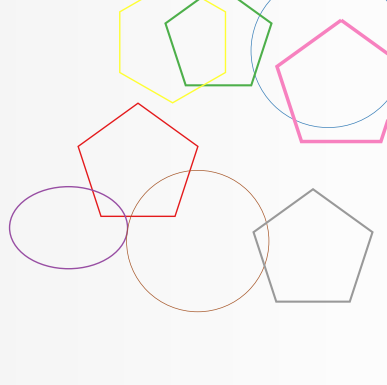[{"shape": "pentagon", "thickness": 1, "radius": 0.81, "center": [0.356, 0.569]}, {"shape": "circle", "thickness": 0.5, "radius": 1.0, "center": [0.847, 0.868]}, {"shape": "pentagon", "thickness": 1.5, "radius": 0.72, "center": [0.564, 0.895]}, {"shape": "oval", "thickness": 1, "radius": 0.76, "center": [0.177, 0.409]}, {"shape": "hexagon", "thickness": 1, "radius": 0.79, "center": [0.445, 0.89]}, {"shape": "circle", "thickness": 0.5, "radius": 0.92, "center": [0.51, 0.374]}, {"shape": "pentagon", "thickness": 2.5, "radius": 0.87, "center": [0.881, 0.773]}, {"shape": "pentagon", "thickness": 1.5, "radius": 0.81, "center": [0.808, 0.347]}]